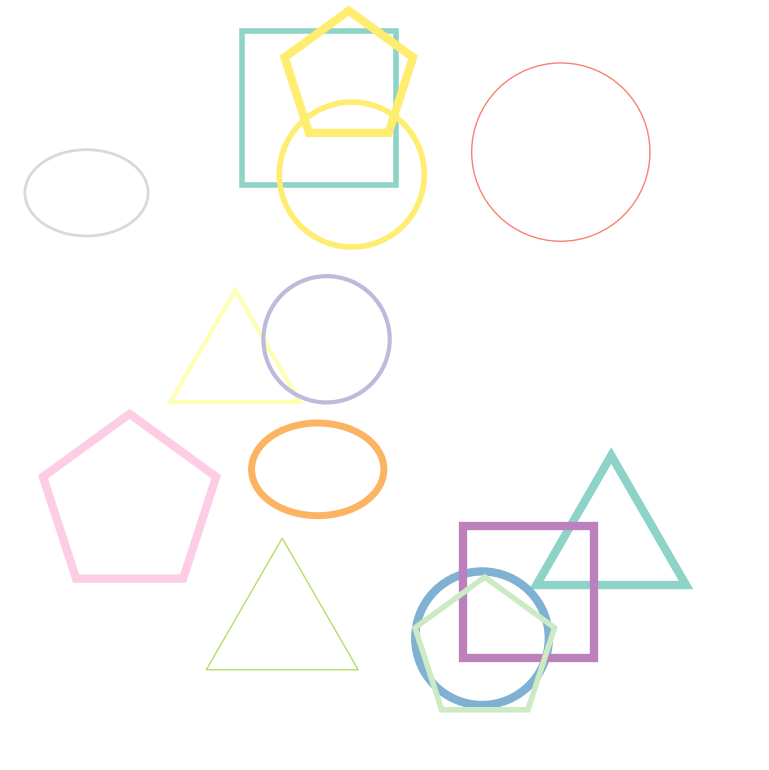[{"shape": "square", "thickness": 2, "radius": 0.5, "center": [0.414, 0.86]}, {"shape": "triangle", "thickness": 3, "radius": 0.56, "center": [0.794, 0.296]}, {"shape": "triangle", "thickness": 1.5, "radius": 0.49, "center": [0.305, 0.526]}, {"shape": "circle", "thickness": 1.5, "radius": 0.41, "center": [0.424, 0.559]}, {"shape": "circle", "thickness": 0.5, "radius": 0.58, "center": [0.728, 0.802]}, {"shape": "circle", "thickness": 3, "radius": 0.43, "center": [0.626, 0.171]}, {"shape": "oval", "thickness": 2.5, "radius": 0.43, "center": [0.413, 0.39]}, {"shape": "triangle", "thickness": 0.5, "radius": 0.57, "center": [0.367, 0.187]}, {"shape": "pentagon", "thickness": 3, "radius": 0.59, "center": [0.168, 0.344]}, {"shape": "oval", "thickness": 1, "radius": 0.4, "center": [0.112, 0.75]}, {"shape": "square", "thickness": 3, "radius": 0.43, "center": [0.687, 0.231]}, {"shape": "pentagon", "thickness": 2, "radius": 0.48, "center": [0.63, 0.155]}, {"shape": "circle", "thickness": 2, "radius": 0.47, "center": [0.457, 0.773]}, {"shape": "pentagon", "thickness": 3, "radius": 0.44, "center": [0.453, 0.898]}]